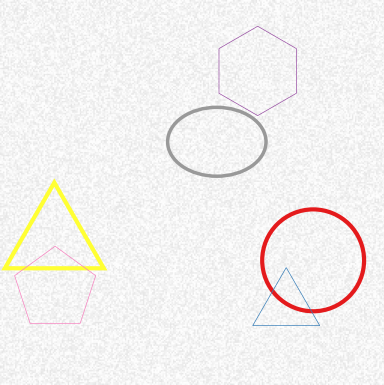[{"shape": "circle", "thickness": 3, "radius": 0.66, "center": [0.813, 0.324]}, {"shape": "triangle", "thickness": 0.5, "radius": 0.5, "center": [0.743, 0.204]}, {"shape": "hexagon", "thickness": 0.5, "radius": 0.58, "center": [0.669, 0.816]}, {"shape": "triangle", "thickness": 3, "radius": 0.74, "center": [0.141, 0.377]}, {"shape": "pentagon", "thickness": 0.5, "radius": 0.55, "center": [0.143, 0.25]}, {"shape": "oval", "thickness": 2.5, "radius": 0.64, "center": [0.563, 0.632]}]